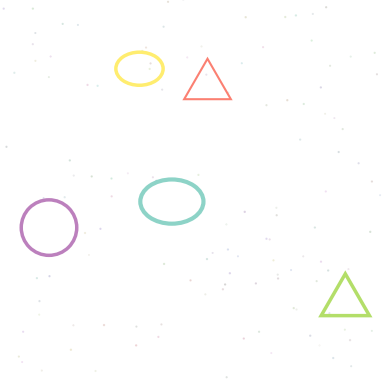[{"shape": "oval", "thickness": 3, "radius": 0.41, "center": [0.446, 0.476]}, {"shape": "triangle", "thickness": 1.5, "radius": 0.35, "center": [0.539, 0.777]}, {"shape": "triangle", "thickness": 2.5, "radius": 0.36, "center": [0.897, 0.216]}, {"shape": "circle", "thickness": 2.5, "radius": 0.36, "center": [0.127, 0.409]}, {"shape": "oval", "thickness": 2.5, "radius": 0.31, "center": [0.362, 0.822]}]